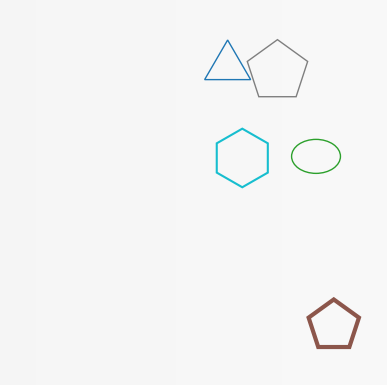[{"shape": "triangle", "thickness": 1, "radius": 0.34, "center": [0.587, 0.827]}, {"shape": "oval", "thickness": 1, "radius": 0.32, "center": [0.816, 0.594]}, {"shape": "pentagon", "thickness": 3, "radius": 0.34, "center": [0.861, 0.154]}, {"shape": "pentagon", "thickness": 1, "radius": 0.41, "center": [0.716, 0.815]}, {"shape": "hexagon", "thickness": 1.5, "radius": 0.38, "center": [0.625, 0.59]}]